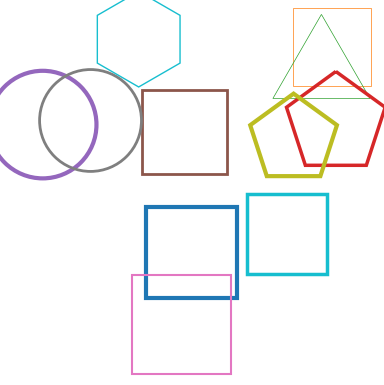[{"shape": "square", "thickness": 3, "radius": 0.59, "center": [0.497, 0.343]}, {"shape": "square", "thickness": 0.5, "radius": 0.51, "center": [0.863, 0.879]}, {"shape": "triangle", "thickness": 0.5, "radius": 0.73, "center": [0.835, 0.817]}, {"shape": "pentagon", "thickness": 2.5, "radius": 0.67, "center": [0.872, 0.68]}, {"shape": "circle", "thickness": 3, "radius": 0.7, "center": [0.111, 0.676]}, {"shape": "square", "thickness": 2, "radius": 0.55, "center": [0.479, 0.657]}, {"shape": "square", "thickness": 1.5, "radius": 0.64, "center": [0.473, 0.157]}, {"shape": "circle", "thickness": 2, "radius": 0.66, "center": [0.235, 0.687]}, {"shape": "pentagon", "thickness": 3, "radius": 0.59, "center": [0.763, 0.638]}, {"shape": "square", "thickness": 2.5, "radius": 0.52, "center": [0.746, 0.393]}, {"shape": "hexagon", "thickness": 1, "radius": 0.62, "center": [0.36, 0.898]}]